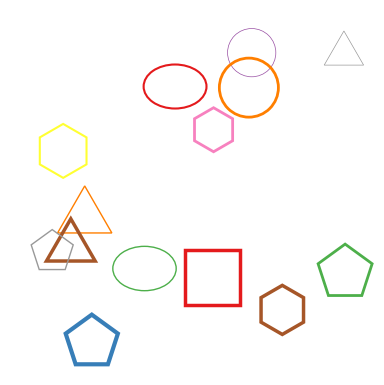[{"shape": "oval", "thickness": 1.5, "radius": 0.41, "center": [0.455, 0.775]}, {"shape": "square", "thickness": 2.5, "radius": 0.36, "center": [0.552, 0.279]}, {"shape": "pentagon", "thickness": 3, "radius": 0.36, "center": [0.238, 0.111]}, {"shape": "oval", "thickness": 1, "radius": 0.41, "center": [0.375, 0.303]}, {"shape": "pentagon", "thickness": 2, "radius": 0.37, "center": [0.896, 0.292]}, {"shape": "circle", "thickness": 0.5, "radius": 0.31, "center": [0.654, 0.863]}, {"shape": "triangle", "thickness": 1, "radius": 0.41, "center": [0.22, 0.436]}, {"shape": "circle", "thickness": 2, "radius": 0.38, "center": [0.646, 0.772]}, {"shape": "hexagon", "thickness": 1.5, "radius": 0.35, "center": [0.164, 0.608]}, {"shape": "hexagon", "thickness": 2.5, "radius": 0.32, "center": [0.733, 0.195]}, {"shape": "triangle", "thickness": 2.5, "radius": 0.37, "center": [0.184, 0.359]}, {"shape": "hexagon", "thickness": 2, "radius": 0.29, "center": [0.555, 0.663]}, {"shape": "pentagon", "thickness": 1, "radius": 0.29, "center": [0.136, 0.346]}, {"shape": "triangle", "thickness": 0.5, "radius": 0.3, "center": [0.893, 0.86]}]